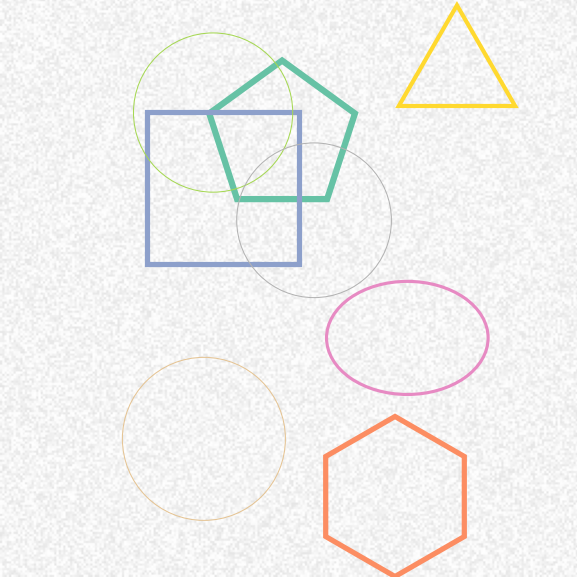[{"shape": "pentagon", "thickness": 3, "radius": 0.66, "center": [0.488, 0.762]}, {"shape": "hexagon", "thickness": 2.5, "radius": 0.69, "center": [0.684, 0.139]}, {"shape": "square", "thickness": 2.5, "radius": 0.66, "center": [0.386, 0.673]}, {"shape": "oval", "thickness": 1.5, "radius": 0.7, "center": [0.705, 0.414]}, {"shape": "circle", "thickness": 0.5, "radius": 0.69, "center": [0.369, 0.804]}, {"shape": "triangle", "thickness": 2, "radius": 0.58, "center": [0.791, 0.874]}, {"shape": "circle", "thickness": 0.5, "radius": 0.71, "center": [0.353, 0.239]}, {"shape": "circle", "thickness": 0.5, "radius": 0.67, "center": [0.544, 0.618]}]